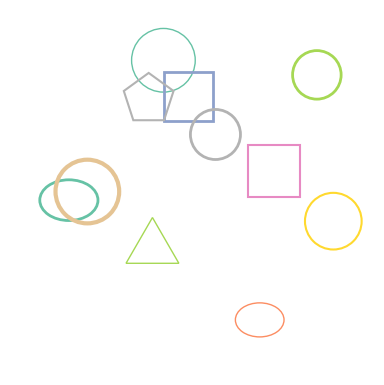[{"shape": "oval", "thickness": 2, "radius": 0.38, "center": [0.179, 0.48]}, {"shape": "circle", "thickness": 1, "radius": 0.41, "center": [0.424, 0.843]}, {"shape": "oval", "thickness": 1, "radius": 0.32, "center": [0.675, 0.169]}, {"shape": "square", "thickness": 2, "radius": 0.32, "center": [0.49, 0.75]}, {"shape": "square", "thickness": 1.5, "radius": 0.34, "center": [0.712, 0.555]}, {"shape": "triangle", "thickness": 1, "radius": 0.4, "center": [0.396, 0.356]}, {"shape": "circle", "thickness": 2, "radius": 0.32, "center": [0.823, 0.806]}, {"shape": "circle", "thickness": 1.5, "radius": 0.37, "center": [0.866, 0.426]}, {"shape": "circle", "thickness": 3, "radius": 0.41, "center": [0.227, 0.503]}, {"shape": "pentagon", "thickness": 1.5, "radius": 0.34, "center": [0.386, 0.743]}, {"shape": "circle", "thickness": 2, "radius": 0.33, "center": [0.56, 0.651]}]